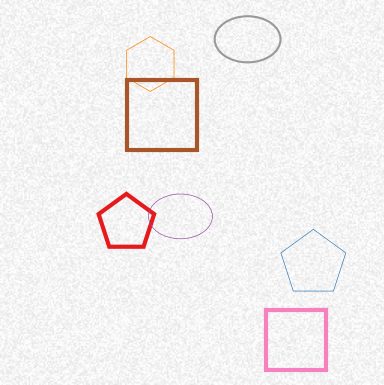[{"shape": "pentagon", "thickness": 3, "radius": 0.38, "center": [0.328, 0.421]}, {"shape": "pentagon", "thickness": 0.5, "radius": 0.44, "center": [0.814, 0.316]}, {"shape": "oval", "thickness": 0.5, "radius": 0.42, "center": [0.469, 0.438]}, {"shape": "hexagon", "thickness": 0.5, "radius": 0.36, "center": [0.39, 0.834]}, {"shape": "square", "thickness": 3, "radius": 0.45, "center": [0.421, 0.703]}, {"shape": "square", "thickness": 3, "radius": 0.39, "center": [0.769, 0.117]}, {"shape": "oval", "thickness": 1.5, "radius": 0.43, "center": [0.643, 0.898]}]